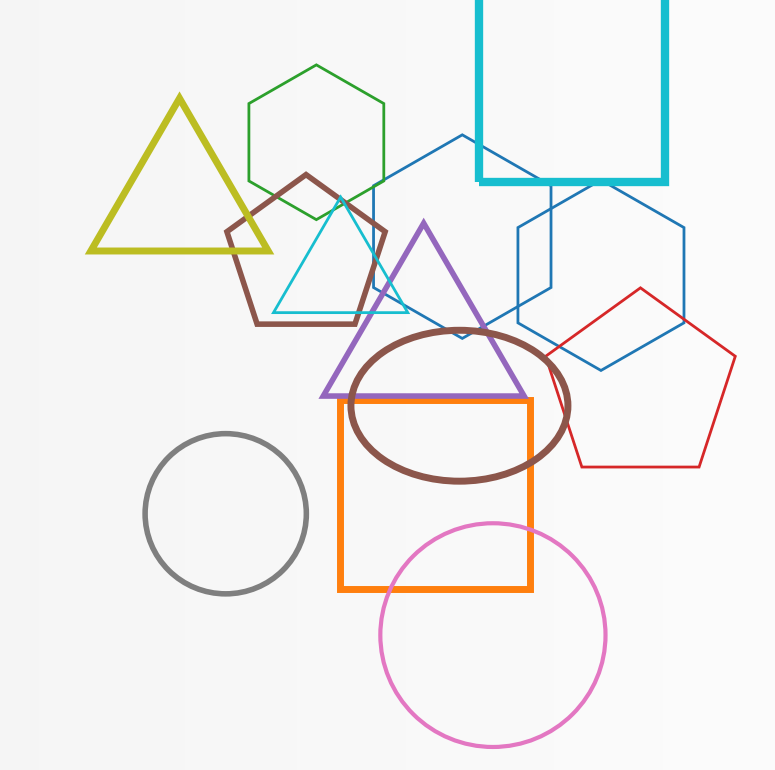[{"shape": "hexagon", "thickness": 1, "radius": 0.66, "center": [0.596, 0.693]}, {"shape": "hexagon", "thickness": 1, "radius": 0.62, "center": [0.775, 0.643]}, {"shape": "square", "thickness": 2.5, "radius": 0.61, "center": [0.561, 0.358]}, {"shape": "hexagon", "thickness": 1, "radius": 0.5, "center": [0.408, 0.815]}, {"shape": "pentagon", "thickness": 1, "radius": 0.64, "center": [0.826, 0.498]}, {"shape": "triangle", "thickness": 2, "radius": 0.75, "center": [0.547, 0.56]}, {"shape": "pentagon", "thickness": 2, "radius": 0.54, "center": [0.395, 0.666]}, {"shape": "oval", "thickness": 2.5, "radius": 0.7, "center": [0.593, 0.473]}, {"shape": "circle", "thickness": 1.5, "radius": 0.73, "center": [0.636, 0.175]}, {"shape": "circle", "thickness": 2, "radius": 0.52, "center": [0.291, 0.333]}, {"shape": "triangle", "thickness": 2.5, "radius": 0.66, "center": [0.232, 0.74]}, {"shape": "square", "thickness": 3, "radius": 0.6, "center": [0.738, 0.884]}, {"shape": "triangle", "thickness": 1, "radius": 0.5, "center": [0.44, 0.644]}]